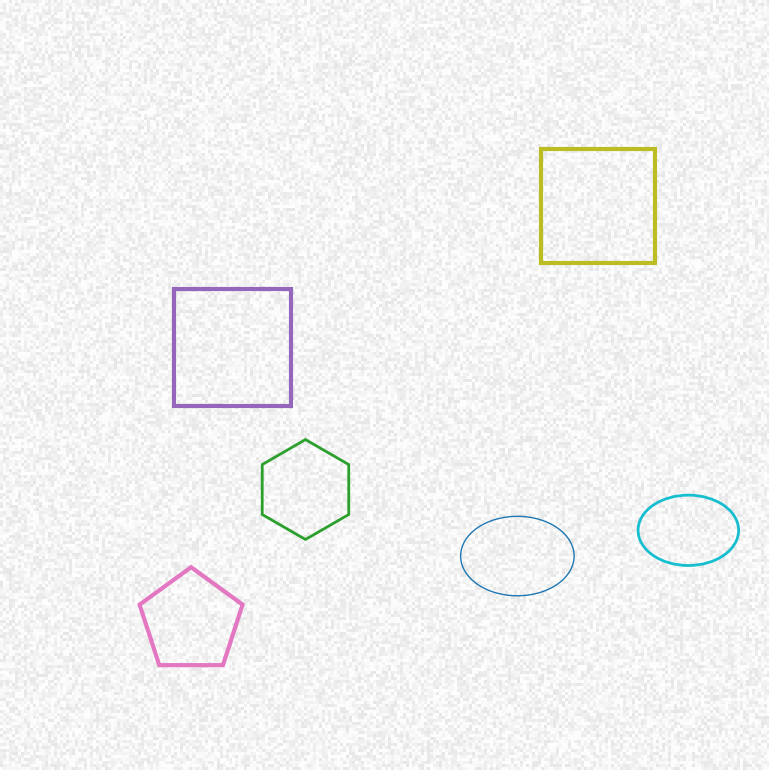[{"shape": "oval", "thickness": 0.5, "radius": 0.37, "center": [0.672, 0.278]}, {"shape": "hexagon", "thickness": 1, "radius": 0.32, "center": [0.397, 0.364]}, {"shape": "square", "thickness": 1.5, "radius": 0.38, "center": [0.302, 0.548]}, {"shape": "pentagon", "thickness": 1.5, "radius": 0.35, "center": [0.248, 0.193]}, {"shape": "square", "thickness": 1.5, "radius": 0.37, "center": [0.776, 0.733]}, {"shape": "oval", "thickness": 1, "radius": 0.33, "center": [0.894, 0.311]}]